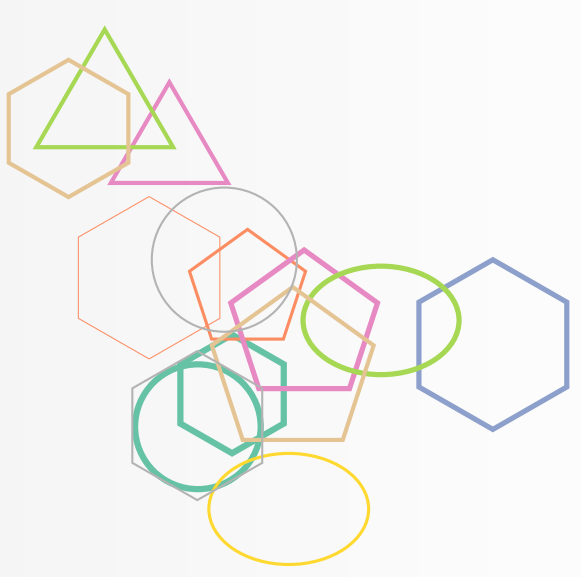[{"shape": "hexagon", "thickness": 3, "radius": 0.51, "center": [0.399, 0.317]}, {"shape": "circle", "thickness": 3, "radius": 0.54, "center": [0.34, 0.26]}, {"shape": "pentagon", "thickness": 1.5, "radius": 0.52, "center": [0.426, 0.497]}, {"shape": "hexagon", "thickness": 0.5, "radius": 0.7, "center": [0.257, 0.518]}, {"shape": "hexagon", "thickness": 2.5, "radius": 0.73, "center": [0.848, 0.402]}, {"shape": "triangle", "thickness": 2, "radius": 0.58, "center": [0.291, 0.74]}, {"shape": "pentagon", "thickness": 2.5, "radius": 0.66, "center": [0.523, 0.434]}, {"shape": "oval", "thickness": 2.5, "radius": 0.67, "center": [0.656, 0.444]}, {"shape": "triangle", "thickness": 2, "radius": 0.68, "center": [0.18, 0.812]}, {"shape": "oval", "thickness": 1.5, "radius": 0.69, "center": [0.497, 0.118]}, {"shape": "hexagon", "thickness": 2, "radius": 0.59, "center": [0.118, 0.777]}, {"shape": "pentagon", "thickness": 2, "radius": 0.73, "center": [0.504, 0.356]}, {"shape": "hexagon", "thickness": 1, "radius": 0.65, "center": [0.339, 0.262]}, {"shape": "circle", "thickness": 1, "radius": 0.62, "center": [0.386, 0.55]}]